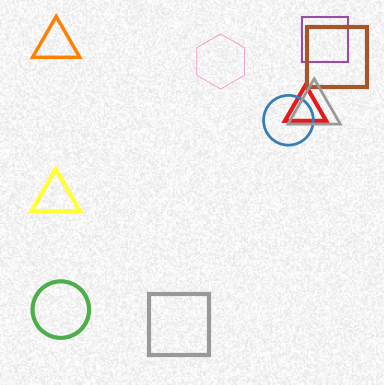[{"shape": "triangle", "thickness": 3, "radius": 0.31, "center": [0.794, 0.717]}, {"shape": "circle", "thickness": 2, "radius": 0.32, "center": [0.749, 0.688]}, {"shape": "circle", "thickness": 3, "radius": 0.37, "center": [0.158, 0.196]}, {"shape": "square", "thickness": 1.5, "radius": 0.3, "center": [0.844, 0.897]}, {"shape": "triangle", "thickness": 2.5, "radius": 0.35, "center": [0.146, 0.887]}, {"shape": "triangle", "thickness": 3, "radius": 0.36, "center": [0.145, 0.488]}, {"shape": "square", "thickness": 3, "radius": 0.39, "center": [0.876, 0.852]}, {"shape": "hexagon", "thickness": 0.5, "radius": 0.36, "center": [0.573, 0.84]}, {"shape": "square", "thickness": 3, "radius": 0.4, "center": [0.465, 0.156]}, {"shape": "triangle", "thickness": 2, "radius": 0.39, "center": [0.816, 0.717]}]